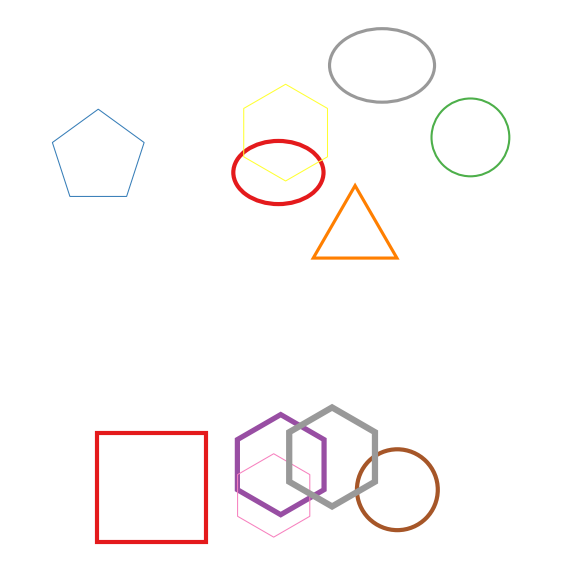[{"shape": "oval", "thickness": 2, "radius": 0.39, "center": [0.482, 0.7]}, {"shape": "square", "thickness": 2, "radius": 0.47, "center": [0.262, 0.155]}, {"shape": "pentagon", "thickness": 0.5, "radius": 0.42, "center": [0.17, 0.727]}, {"shape": "circle", "thickness": 1, "radius": 0.34, "center": [0.815, 0.761]}, {"shape": "hexagon", "thickness": 2.5, "radius": 0.43, "center": [0.486, 0.195]}, {"shape": "triangle", "thickness": 1.5, "radius": 0.42, "center": [0.615, 0.594]}, {"shape": "hexagon", "thickness": 0.5, "radius": 0.42, "center": [0.495, 0.769]}, {"shape": "circle", "thickness": 2, "radius": 0.35, "center": [0.688, 0.151]}, {"shape": "hexagon", "thickness": 0.5, "radius": 0.36, "center": [0.474, 0.141]}, {"shape": "hexagon", "thickness": 3, "radius": 0.43, "center": [0.575, 0.208]}, {"shape": "oval", "thickness": 1.5, "radius": 0.45, "center": [0.662, 0.886]}]